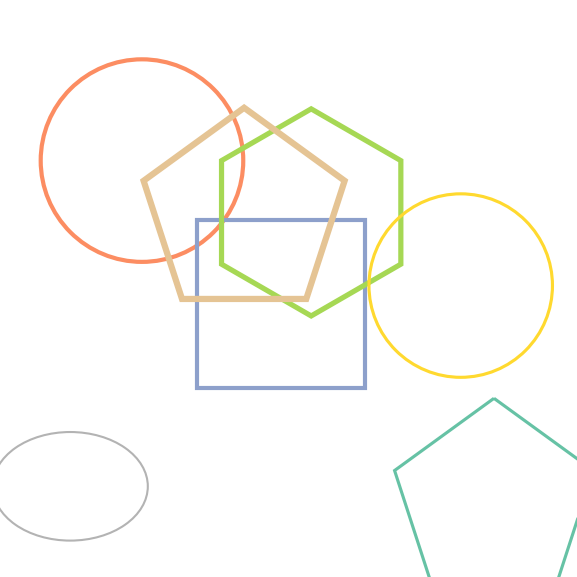[{"shape": "pentagon", "thickness": 1.5, "radius": 0.9, "center": [0.855, 0.128]}, {"shape": "circle", "thickness": 2, "radius": 0.88, "center": [0.246, 0.721]}, {"shape": "square", "thickness": 2, "radius": 0.73, "center": [0.486, 0.473]}, {"shape": "hexagon", "thickness": 2.5, "radius": 0.9, "center": [0.539, 0.631]}, {"shape": "circle", "thickness": 1.5, "radius": 0.79, "center": [0.798, 0.505]}, {"shape": "pentagon", "thickness": 3, "radius": 0.92, "center": [0.423, 0.63]}, {"shape": "oval", "thickness": 1, "radius": 0.67, "center": [0.122, 0.157]}]